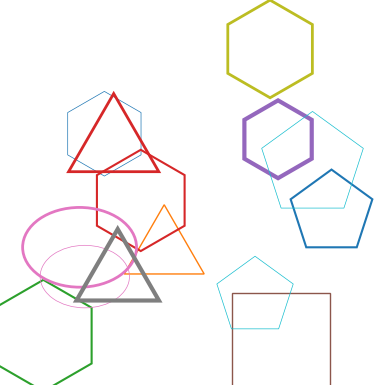[{"shape": "pentagon", "thickness": 1.5, "radius": 0.56, "center": [0.861, 0.448]}, {"shape": "hexagon", "thickness": 0.5, "radius": 0.55, "center": [0.271, 0.653]}, {"shape": "triangle", "thickness": 1, "radius": 0.6, "center": [0.426, 0.348]}, {"shape": "hexagon", "thickness": 1.5, "radius": 0.72, "center": [0.113, 0.128]}, {"shape": "hexagon", "thickness": 1.5, "radius": 0.66, "center": [0.366, 0.479]}, {"shape": "triangle", "thickness": 2, "radius": 0.68, "center": [0.295, 0.622]}, {"shape": "hexagon", "thickness": 3, "radius": 0.5, "center": [0.722, 0.638]}, {"shape": "square", "thickness": 1, "radius": 0.63, "center": [0.73, 0.113]}, {"shape": "oval", "thickness": 2, "radius": 0.74, "center": [0.207, 0.358]}, {"shape": "oval", "thickness": 0.5, "radius": 0.58, "center": [0.22, 0.282]}, {"shape": "triangle", "thickness": 3, "radius": 0.62, "center": [0.306, 0.281]}, {"shape": "hexagon", "thickness": 2, "radius": 0.63, "center": [0.702, 0.873]}, {"shape": "pentagon", "thickness": 0.5, "radius": 0.69, "center": [0.812, 0.572]}, {"shape": "pentagon", "thickness": 0.5, "radius": 0.52, "center": [0.662, 0.23]}]